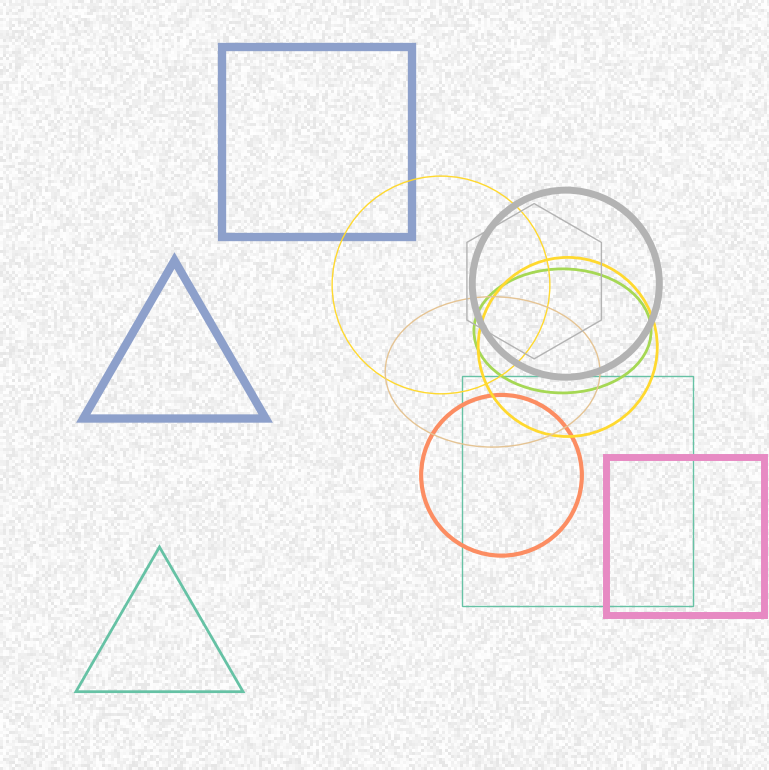[{"shape": "square", "thickness": 0.5, "radius": 0.75, "center": [0.75, 0.362]}, {"shape": "triangle", "thickness": 1, "radius": 0.63, "center": [0.207, 0.164]}, {"shape": "circle", "thickness": 1.5, "radius": 0.52, "center": [0.651, 0.383]}, {"shape": "square", "thickness": 3, "radius": 0.62, "center": [0.412, 0.816]}, {"shape": "triangle", "thickness": 3, "radius": 0.68, "center": [0.227, 0.525]}, {"shape": "square", "thickness": 2.5, "radius": 0.51, "center": [0.889, 0.304]}, {"shape": "oval", "thickness": 1, "radius": 0.58, "center": [0.731, 0.57]}, {"shape": "circle", "thickness": 1, "radius": 0.58, "center": [0.737, 0.549]}, {"shape": "circle", "thickness": 0.5, "radius": 0.71, "center": [0.573, 0.63]}, {"shape": "oval", "thickness": 0.5, "radius": 0.7, "center": [0.64, 0.517]}, {"shape": "hexagon", "thickness": 0.5, "radius": 0.5, "center": [0.694, 0.635]}, {"shape": "circle", "thickness": 2.5, "radius": 0.61, "center": [0.735, 0.632]}]